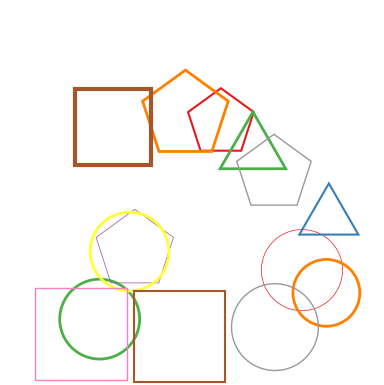[{"shape": "pentagon", "thickness": 1.5, "radius": 0.45, "center": [0.574, 0.681]}, {"shape": "circle", "thickness": 0.5, "radius": 0.53, "center": [0.784, 0.298]}, {"shape": "triangle", "thickness": 1.5, "radius": 0.44, "center": [0.854, 0.435]}, {"shape": "circle", "thickness": 2, "radius": 0.52, "center": [0.259, 0.171]}, {"shape": "triangle", "thickness": 2, "radius": 0.49, "center": [0.657, 0.611]}, {"shape": "pentagon", "thickness": 0.5, "radius": 0.53, "center": [0.35, 0.351]}, {"shape": "circle", "thickness": 2, "radius": 0.43, "center": [0.848, 0.239]}, {"shape": "pentagon", "thickness": 2, "radius": 0.58, "center": [0.482, 0.701]}, {"shape": "circle", "thickness": 2, "radius": 0.51, "center": [0.337, 0.347]}, {"shape": "square", "thickness": 1.5, "radius": 0.59, "center": [0.466, 0.127]}, {"shape": "square", "thickness": 3, "radius": 0.49, "center": [0.294, 0.67]}, {"shape": "square", "thickness": 1, "radius": 0.59, "center": [0.21, 0.133]}, {"shape": "pentagon", "thickness": 1, "radius": 0.51, "center": [0.712, 0.549]}, {"shape": "circle", "thickness": 1, "radius": 0.56, "center": [0.714, 0.15]}]